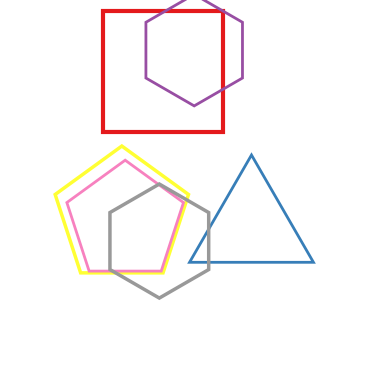[{"shape": "square", "thickness": 3, "radius": 0.78, "center": [0.423, 0.814]}, {"shape": "triangle", "thickness": 2, "radius": 0.93, "center": [0.653, 0.412]}, {"shape": "hexagon", "thickness": 2, "radius": 0.72, "center": [0.504, 0.87]}, {"shape": "pentagon", "thickness": 2.5, "radius": 0.91, "center": [0.316, 0.439]}, {"shape": "pentagon", "thickness": 2, "radius": 0.8, "center": [0.325, 0.425]}, {"shape": "hexagon", "thickness": 2.5, "radius": 0.74, "center": [0.414, 0.374]}]